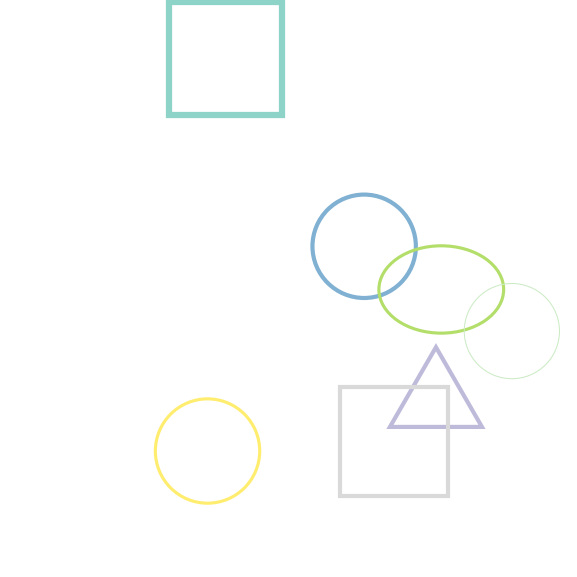[{"shape": "square", "thickness": 3, "radius": 0.49, "center": [0.39, 0.898]}, {"shape": "triangle", "thickness": 2, "radius": 0.46, "center": [0.755, 0.306]}, {"shape": "circle", "thickness": 2, "radius": 0.45, "center": [0.631, 0.573]}, {"shape": "oval", "thickness": 1.5, "radius": 0.54, "center": [0.764, 0.498]}, {"shape": "square", "thickness": 2, "radius": 0.47, "center": [0.682, 0.235]}, {"shape": "circle", "thickness": 0.5, "radius": 0.41, "center": [0.886, 0.426]}, {"shape": "circle", "thickness": 1.5, "radius": 0.45, "center": [0.359, 0.218]}]